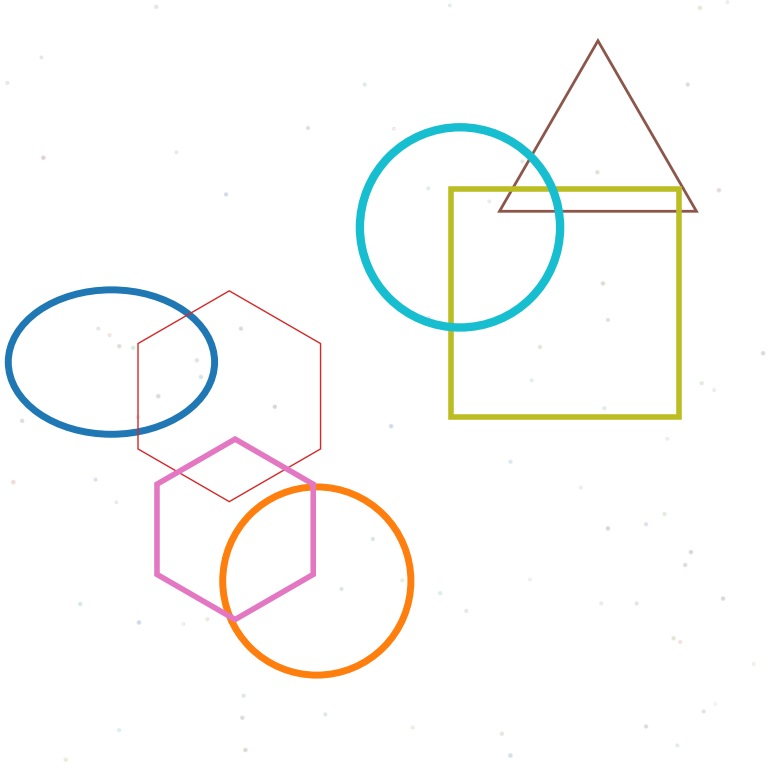[{"shape": "oval", "thickness": 2.5, "radius": 0.67, "center": [0.145, 0.53]}, {"shape": "circle", "thickness": 2.5, "radius": 0.61, "center": [0.411, 0.245]}, {"shape": "hexagon", "thickness": 0.5, "radius": 0.68, "center": [0.298, 0.485]}, {"shape": "triangle", "thickness": 1, "radius": 0.74, "center": [0.777, 0.799]}, {"shape": "hexagon", "thickness": 2, "radius": 0.59, "center": [0.305, 0.313]}, {"shape": "square", "thickness": 2, "radius": 0.74, "center": [0.734, 0.606]}, {"shape": "circle", "thickness": 3, "radius": 0.65, "center": [0.597, 0.705]}]